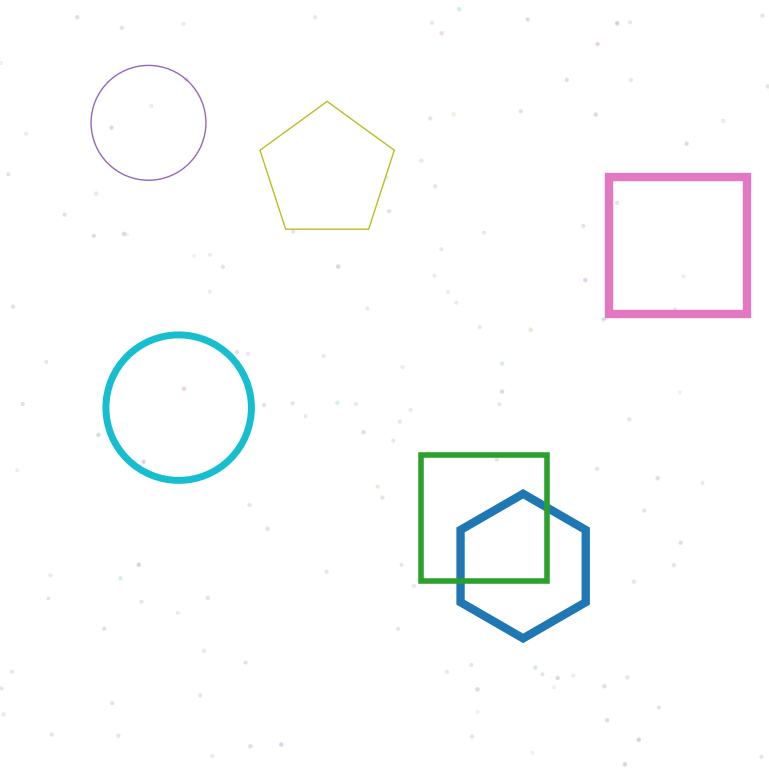[{"shape": "hexagon", "thickness": 3, "radius": 0.47, "center": [0.679, 0.265]}, {"shape": "square", "thickness": 2, "radius": 0.41, "center": [0.629, 0.327]}, {"shape": "circle", "thickness": 0.5, "radius": 0.37, "center": [0.193, 0.84]}, {"shape": "square", "thickness": 3, "radius": 0.45, "center": [0.88, 0.681]}, {"shape": "pentagon", "thickness": 0.5, "radius": 0.46, "center": [0.425, 0.777]}, {"shape": "circle", "thickness": 2.5, "radius": 0.47, "center": [0.232, 0.471]}]